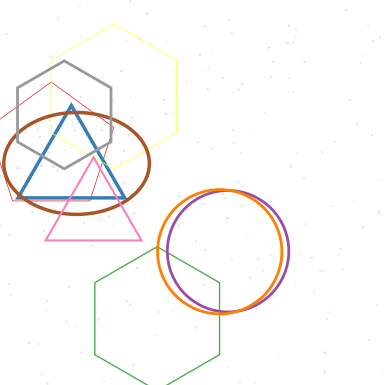[{"shape": "pentagon", "thickness": 0.5, "radius": 0.85, "center": [0.133, 0.616]}, {"shape": "triangle", "thickness": 2.5, "radius": 0.8, "center": [0.185, 0.566]}, {"shape": "hexagon", "thickness": 1, "radius": 0.94, "center": [0.408, 0.172]}, {"shape": "circle", "thickness": 2, "radius": 0.79, "center": [0.592, 0.347]}, {"shape": "circle", "thickness": 2, "radius": 0.81, "center": [0.571, 0.346]}, {"shape": "hexagon", "thickness": 0.5, "radius": 0.94, "center": [0.296, 0.749]}, {"shape": "oval", "thickness": 2.5, "radius": 0.95, "center": [0.199, 0.575]}, {"shape": "triangle", "thickness": 1.5, "radius": 0.72, "center": [0.243, 0.447]}, {"shape": "hexagon", "thickness": 2, "radius": 0.7, "center": [0.167, 0.702]}]